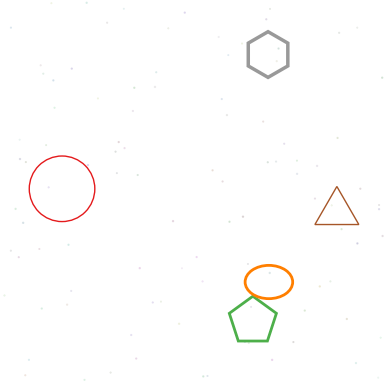[{"shape": "circle", "thickness": 1, "radius": 0.43, "center": [0.161, 0.51]}, {"shape": "pentagon", "thickness": 2, "radius": 0.32, "center": [0.657, 0.166]}, {"shape": "oval", "thickness": 2, "radius": 0.31, "center": [0.698, 0.267]}, {"shape": "triangle", "thickness": 1, "radius": 0.33, "center": [0.875, 0.45]}, {"shape": "hexagon", "thickness": 2.5, "radius": 0.3, "center": [0.696, 0.858]}]